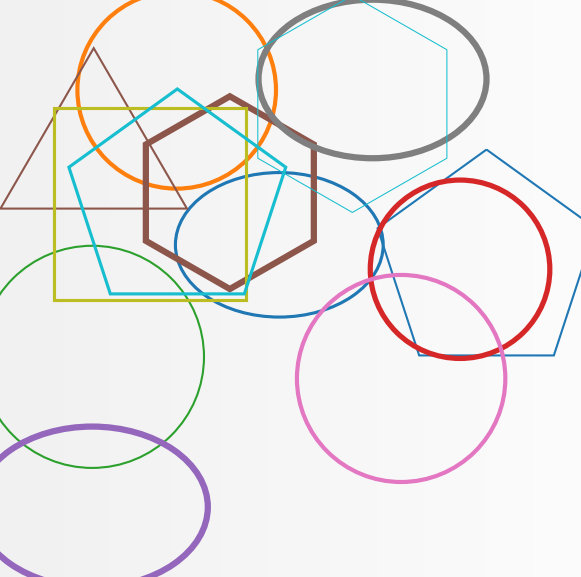[{"shape": "pentagon", "thickness": 1, "radius": 0.99, "center": [0.837, 0.543]}, {"shape": "oval", "thickness": 1.5, "radius": 0.89, "center": [0.481, 0.575]}, {"shape": "circle", "thickness": 2, "radius": 0.85, "center": [0.304, 0.843]}, {"shape": "circle", "thickness": 1, "radius": 0.96, "center": [0.159, 0.381]}, {"shape": "circle", "thickness": 2.5, "radius": 0.77, "center": [0.791, 0.533]}, {"shape": "oval", "thickness": 3, "radius": 0.99, "center": [0.159, 0.121]}, {"shape": "hexagon", "thickness": 3, "radius": 0.83, "center": [0.395, 0.665]}, {"shape": "triangle", "thickness": 1, "radius": 0.93, "center": [0.161, 0.731]}, {"shape": "circle", "thickness": 2, "radius": 0.9, "center": [0.69, 0.344]}, {"shape": "oval", "thickness": 3, "radius": 0.98, "center": [0.641, 0.862]}, {"shape": "square", "thickness": 1.5, "radius": 0.83, "center": [0.258, 0.646]}, {"shape": "hexagon", "thickness": 0.5, "radius": 0.94, "center": [0.606, 0.819]}, {"shape": "pentagon", "thickness": 1.5, "radius": 0.98, "center": [0.305, 0.649]}]